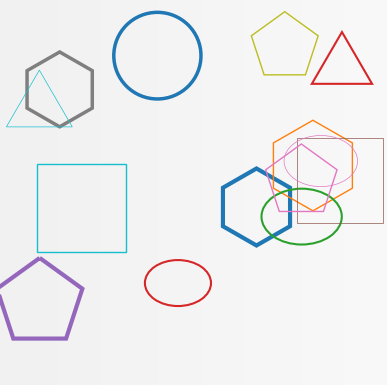[{"shape": "hexagon", "thickness": 3, "radius": 0.5, "center": [0.662, 0.462]}, {"shape": "circle", "thickness": 2.5, "radius": 0.56, "center": [0.406, 0.855]}, {"shape": "hexagon", "thickness": 1, "radius": 0.59, "center": [0.807, 0.57]}, {"shape": "oval", "thickness": 1.5, "radius": 0.52, "center": [0.778, 0.437]}, {"shape": "oval", "thickness": 1.5, "radius": 0.43, "center": [0.459, 0.265]}, {"shape": "triangle", "thickness": 1.5, "radius": 0.45, "center": [0.882, 0.827]}, {"shape": "pentagon", "thickness": 3, "radius": 0.58, "center": [0.102, 0.214]}, {"shape": "square", "thickness": 0.5, "radius": 0.55, "center": [0.877, 0.531]}, {"shape": "oval", "thickness": 0.5, "radius": 0.47, "center": [0.828, 0.582]}, {"shape": "pentagon", "thickness": 1, "radius": 0.48, "center": [0.778, 0.529]}, {"shape": "hexagon", "thickness": 2.5, "radius": 0.49, "center": [0.154, 0.768]}, {"shape": "pentagon", "thickness": 1, "radius": 0.45, "center": [0.735, 0.879]}, {"shape": "square", "thickness": 1, "radius": 0.57, "center": [0.21, 0.46]}, {"shape": "triangle", "thickness": 0.5, "radius": 0.49, "center": [0.101, 0.72]}]